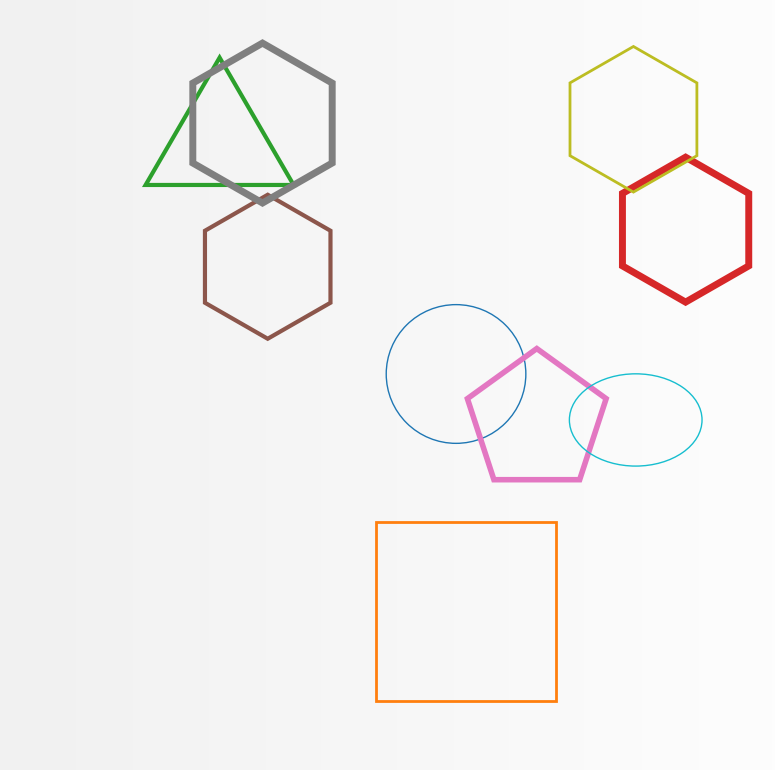[{"shape": "circle", "thickness": 0.5, "radius": 0.45, "center": [0.588, 0.514]}, {"shape": "square", "thickness": 1, "radius": 0.58, "center": [0.601, 0.206]}, {"shape": "triangle", "thickness": 1.5, "radius": 0.55, "center": [0.283, 0.815]}, {"shape": "hexagon", "thickness": 2.5, "radius": 0.47, "center": [0.885, 0.702]}, {"shape": "hexagon", "thickness": 1.5, "radius": 0.47, "center": [0.345, 0.654]}, {"shape": "pentagon", "thickness": 2, "radius": 0.47, "center": [0.693, 0.453]}, {"shape": "hexagon", "thickness": 2.5, "radius": 0.52, "center": [0.339, 0.84]}, {"shape": "hexagon", "thickness": 1, "radius": 0.47, "center": [0.817, 0.845]}, {"shape": "oval", "thickness": 0.5, "radius": 0.43, "center": [0.82, 0.455]}]